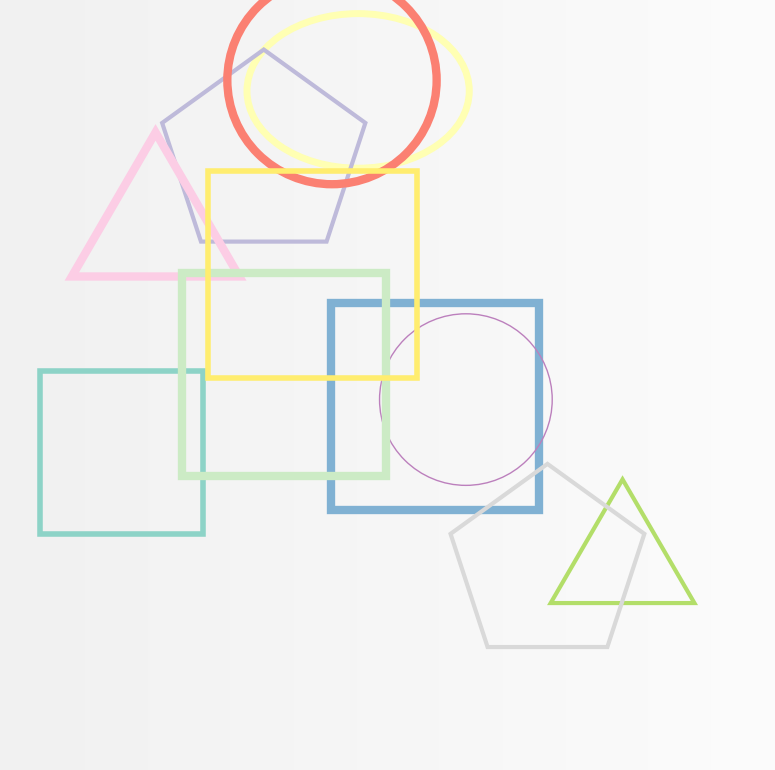[{"shape": "square", "thickness": 2, "radius": 0.53, "center": [0.157, 0.412]}, {"shape": "oval", "thickness": 2.5, "radius": 0.72, "center": [0.462, 0.882]}, {"shape": "pentagon", "thickness": 1.5, "radius": 0.69, "center": [0.34, 0.798]}, {"shape": "circle", "thickness": 3, "radius": 0.68, "center": [0.428, 0.896]}, {"shape": "square", "thickness": 3, "radius": 0.67, "center": [0.561, 0.472]}, {"shape": "triangle", "thickness": 1.5, "radius": 0.54, "center": [0.803, 0.27]}, {"shape": "triangle", "thickness": 3, "radius": 0.62, "center": [0.201, 0.703]}, {"shape": "pentagon", "thickness": 1.5, "radius": 0.66, "center": [0.706, 0.266]}, {"shape": "circle", "thickness": 0.5, "radius": 0.56, "center": [0.601, 0.481]}, {"shape": "square", "thickness": 3, "radius": 0.66, "center": [0.367, 0.514]}, {"shape": "square", "thickness": 2, "radius": 0.67, "center": [0.403, 0.643]}]